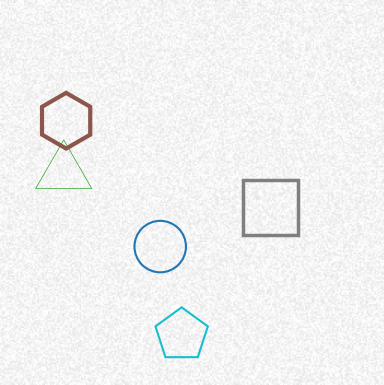[{"shape": "circle", "thickness": 1.5, "radius": 0.33, "center": [0.416, 0.36]}, {"shape": "triangle", "thickness": 0.5, "radius": 0.42, "center": [0.166, 0.552]}, {"shape": "hexagon", "thickness": 3, "radius": 0.36, "center": [0.172, 0.686]}, {"shape": "square", "thickness": 2.5, "radius": 0.36, "center": [0.702, 0.46]}, {"shape": "pentagon", "thickness": 1.5, "radius": 0.36, "center": [0.472, 0.13]}]